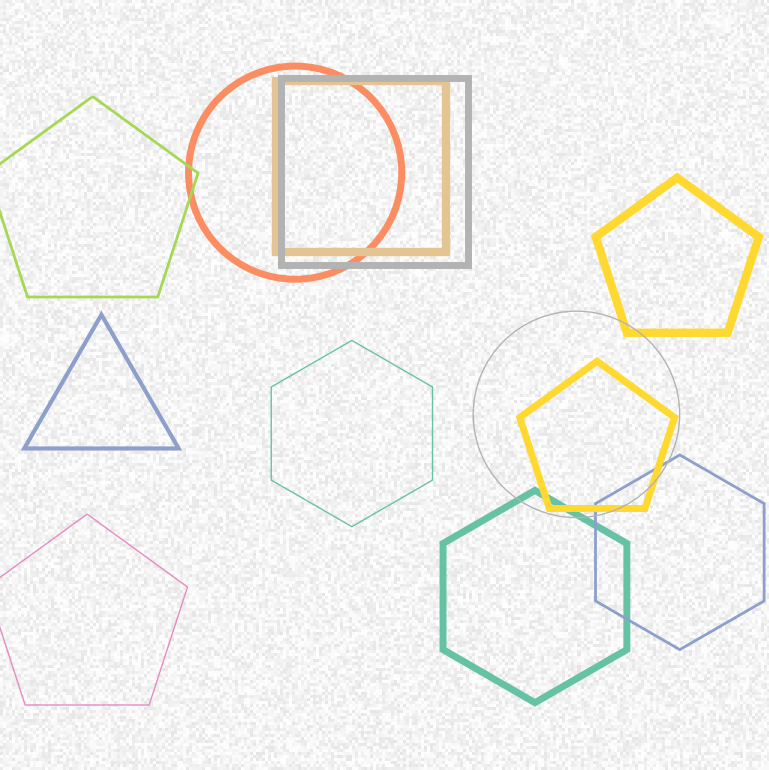[{"shape": "hexagon", "thickness": 2.5, "radius": 0.69, "center": [0.695, 0.225]}, {"shape": "hexagon", "thickness": 0.5, "radius": 0.6, "center": [0.457, 0.437]}, {"shape": "circle", "thickness": 2.5, "radius": 0.69, "center": [0.383, 0.776]}, {"shape": "triangle", "thickness": 1.5, "radius": 0.58, "center": [0.132, 0.475]}, {"shape": "hexagon", "thickness": 1, "radius": 0.63, "center": [0.883, 0.283]}, {"shape": "pentagon", "thickness": 0.5, "radius": 0.69, "center": [0.113, 0.195]}, {"shape": "pentagon", "thickness": 1, "radius": 0.72, "center": [0.12, 0.731]}, {"shape": "pentagon", "thickness": 3, "radius": 0.56, "center": [0.88, 0.658]}, {"shape": "pentagon", "thickness": 2.5, "radius": 0.53, "center": [0.775, 0.425]}, {"shape": "square", "thickness": 3, "radius": 0.55, "center": [0.469, 0.784]}, {"shape": "circle", "thickness": 0.5, "radius": 0.67, "center": [0.749, 0.462]}, {"shape": "square", "thickness": 2.5, "radius": 0.61, "center": [0.486, 0.777]}]